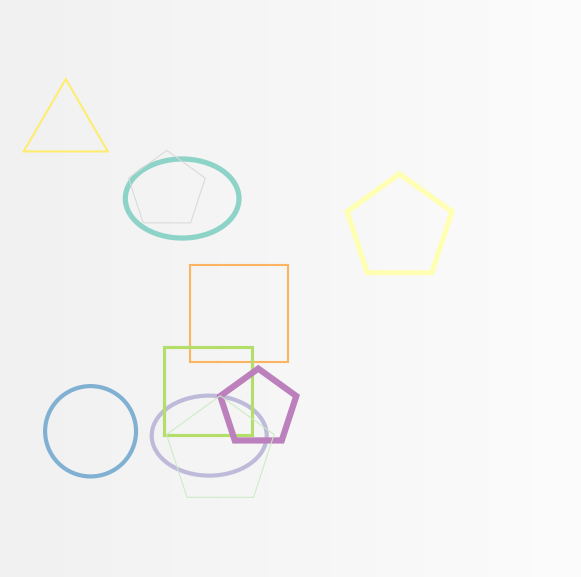[{"shape": "oval", "thickness": 2.5, "radius": 0.49, "center": [0.313, 0.655]}, {"shape": "pentagon", "thickness": 2.5, "radius": 0.47, "center": [0.687, 0.603]}, {"shape": "oval", "thickness": 2, "radius": 0.49, "center": [0.36, 0.245]}, {"shape": "circle", "thickness": 2, "radius": 0.39, "center": [0.156, 0.252]}, {"shape": "square", "thickness": 1, "radius": 0.42, "center": [0.411, 0.457]}, {"shape": "square", "thickness": 1.5, "radius": 0.38, "center": [0.358, 0.323]}, {"shape": "pentagon", "thickness": 0.5, "radius": 0.35, "center": [0.287, 0.669]}, {"shape": "pentagon", "thickness": 3, "radius": 0.34, "center": [0.444, 0.292]}, {"shape": "pentagon", "thickness": 0.5, "radius": 0.49, "center": [0.379, 0.217]}, {"shape": "triangle", "thickness": 1, "radius": 0.42, "center": [0.113, 0.779]}]